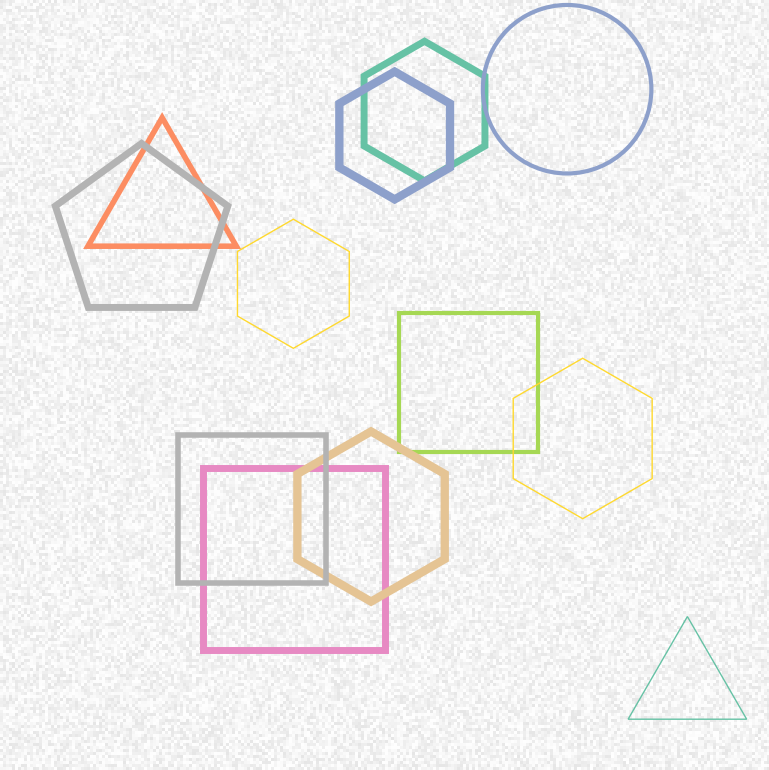[{"shape": "hexagon", "thickness": 2.5, "radius": 0.45, "center": [0.551, 0.856]}, {"shape": "triangle", "thickness": 0.5, "radius": 0.44, "center": [0.893, 0.11]}, {"shape": "triangle", "thickness": 2, "radius": 0.56, "center": [0.211, 0.736]}, {"shape": "hexagon", "thickness": 3, "radius": 0.41, "center": [0.513, 0.824]}, {"shape": "circle", "thickness": 1.5, "radius": 0.55, "center": [0.737, 0.884]}, {"shape": "square", "thickness": 2.5, "radius": 0.59, "center": [0.382, 0.274]}, {"shape": "square", "thickness": 1.5, "radius": 0.45, "center": [0.608, 0.503]}, {"shape": "hexagon", "thickness": 0.5, "radius": 0.52, "center": [0.757, 0.431]}, {"shape": "hexagon", "thickness": 0.5, "radius": 0.42, "center": [0.381, 0.631]}, {"shape": "hexagon", "thickness": 3, "radius": 0.55, "center": [0.482, 0.329]}, {"shape": "square", "thickness": 2, "radius": 0.48, "center": [0.327, 0.339]}, {"shape": "pentagon", "thickness": 2.5, "radius": 0.59, "center": [0.184, 0.696]}]